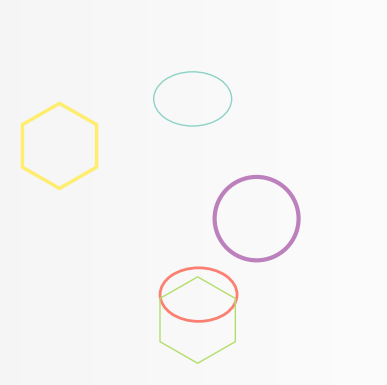[{"shape": "oval", "thickness": 1, "radius": 0.5, "center": [0.497, 0.743]}, {"shape": "oval", "thickness": 2, "radius": 0.5, "center": [0.512, 0.235]}, {"shape": "hexagon", "thickness": 1, "radius": 0.56, "center": [0.51, 0.169]}, {"shape": "circle", "thickness": 3, "radius": 0.54, "center": [0.662, 0.432]}, {"shape": "hexagon", "thickness": 2.5, "radius": 0.55, "center": [0.153, 0.621]}]